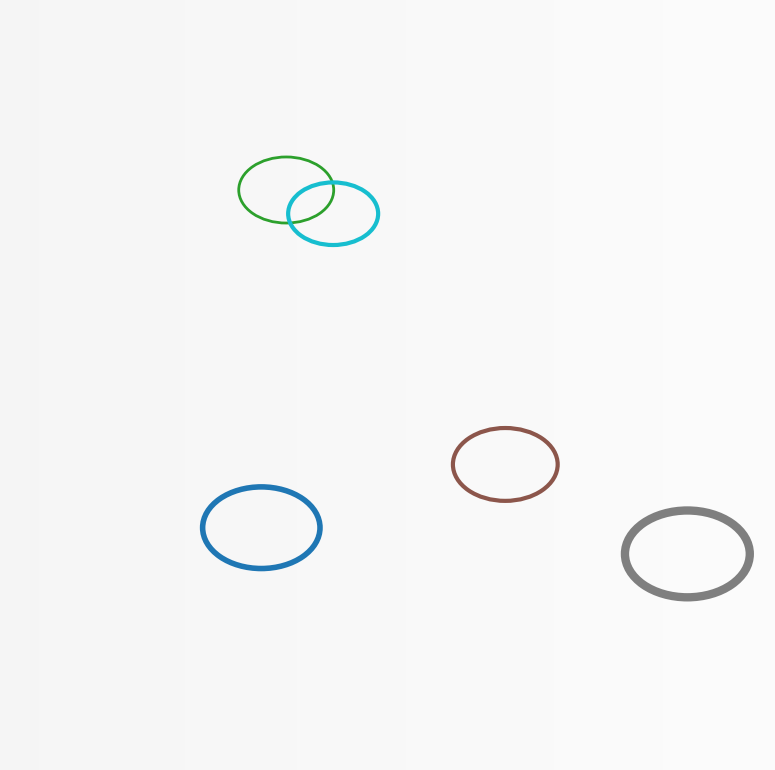[{"shape": "oval", "thickness": 2, "radius": 0.38, "center": [0.337, 0.315]}, {"shape": "oval", "thickness": 1, "radius": 0.31, "center": [0.369, 0.753]}, {"shape": "oval", "thickness": 1.5, "radius": 0.34, "center": [0.652, 0.397]}, {"shape": "oval", "thickness": 3, "radius": 0.4, "center": [0.887, 0.281]}, {"shape": "oval", "thickness": 1.5, "radius": 0.29, "center": [0.43, 0.722]}]